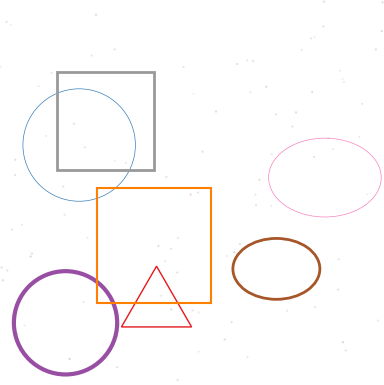[{"shape": "triangle", "thickness": 1, "radius": 0.53, "center": [0.407, 0.203]}, {"shape": "circle", "thickness": 0.5, "radius": 0.73, "center": [0.206, 0.623]}, {"shape": "circle", "thickness": 3, "radius": 0.67, "center": [0.17, 0.162]}, {"shape": "square", "thickness": 1.5, "radius": 0.74, "center": [0.4, 0.363]}, {"shape": "oval", "thickness": 2, "radius": 0.56, "center": [0.718, 0.302]}, {"shape": "oval", "thickness": 0.5, "radius": 0.73, "center": [0.844, 0.539]}, {"shape": "square", "thickness": 2, "radius": 0.63, "center": [0.275, 0.686]}]